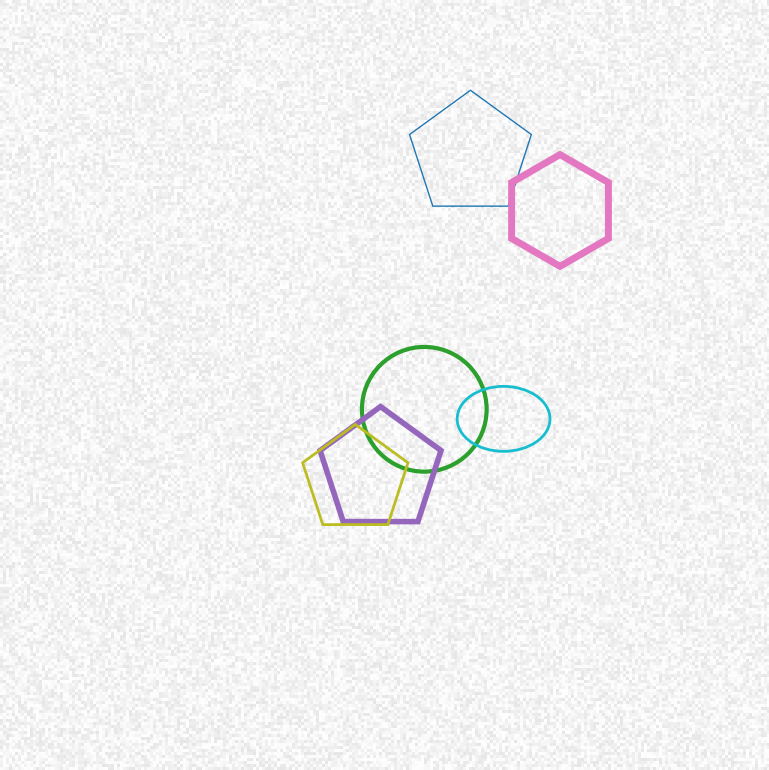[{"shape": "pentagon", "thickness": 0.5, "radius": 0.42, "center": [0.611, 0.8]}, {"shape": "circle", "thickness": 1.5, "radius": 0.4, "center": [0.551, 0.468]}, {"shape": "pentagon", "thickness": 2, "radius": 0.41, "center": [0.494, 0.389]}, {"shape": "hexagon", "thickness": 2.5, "radius": 0.36, "center": [0.727, 0.727]}, {"shape": "pentagon", "thickness": 1, "radius": 0.36, "center": [0.461, 0.377]}, {"shape": "oval", "thickness": 1, "radius": 0.3, "center": [0.654, 0.456]}]